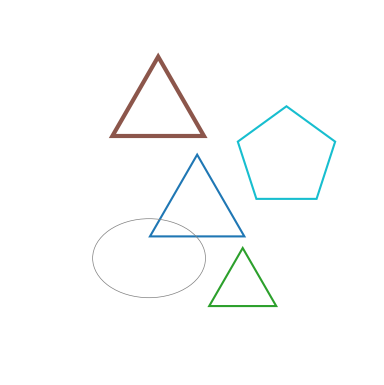[{"shape": "triangle", "thickness": 1.5, "radius": 0.71, "center": [0.512, 0.457]}, {"shape": "triangle", "thickness": 1.5, "radius": 0.5, "center": [0.63, 0.255]}, {"shape": "triangle", "thickness": 3, "radius": 0.69, "center": [0.411, 0.715]}, {"shape": "oval", "thickness": 0.5, "radius": 0.73, "center": [0.387, 0.329]}, {"shape": "pentagon", "thickness": 1.5, "radius": 0.66, "center": [0.744, 0.591]}]